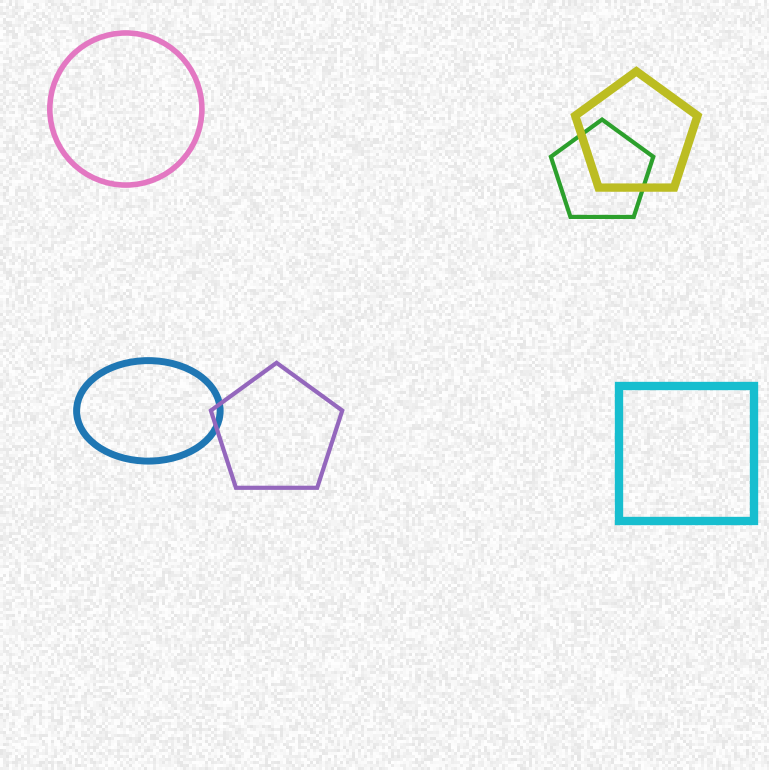[{"shape": "oval", "thickness": 2.5, "radius": 0.47, "center": [0.193, 0.466]}, {"shape": "pentagon", "thickness": 1.5, "radius": 0.35, "center": [0.782, 0.775]}, {"shape": "pentagon", "thickness": 1.5, "radius": 0.45, "center": [0.359, 0.439]}, {"shape": "circle", "thickness": 2, "radius": 0.49, "center": [0.163, 0.858]}, {"shape": "pentagon", "thickness": 3, "radius": 0.42, "center": [0.826, 0.824]}, {"shape": "square", "thickness": 3, "radius": 0.44, "center": [0.892, 0.411]}]